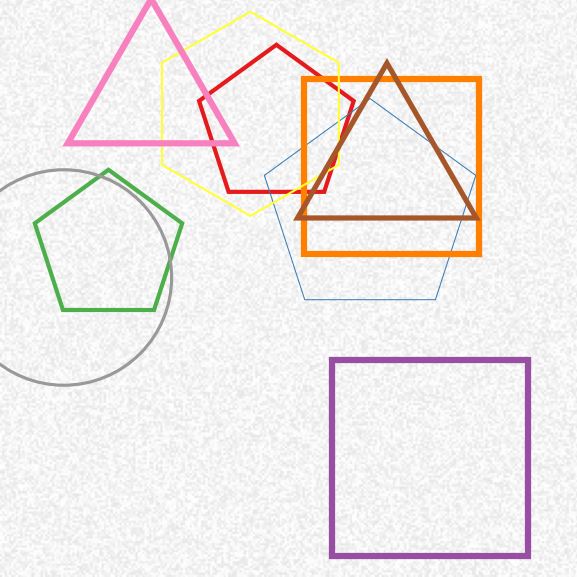[{"shape": "pentagon", "thickness": 2, "radius": 0.7, "center": [0.479, 0.781]}, {"shape": "pentagon", "thickness": 0.5, "radius": 0.96, "center": [0.641, 0.636]}, {"shape": "pentagon", "thickness": 2, "radius": 0.67, "center": [0.188, 0.571]}, {"shape": "square", "thickness": 3, "radius": 0.85, "center": [0.745, 0.205]}, {"shape": "square", "thickness": 3, "radius": 0.76, "center": [0.678, 0.711]}, {"shape": "hexagon", "thickness": 1, "radius": 0.88, "center": [0.434, 0.802]}, {"shape": "triangle", "thickness": 2.5, "radius": 0.89, "center": [0.67, 0.711]}, {"shape": "triangle", "thickness": 3, "radius": 0.83, "center": [0.262, 0.834]}, {"shape": "circle", "thickness": 1.5, "radius": 0.93, "center": [0.111, 0.519]}]